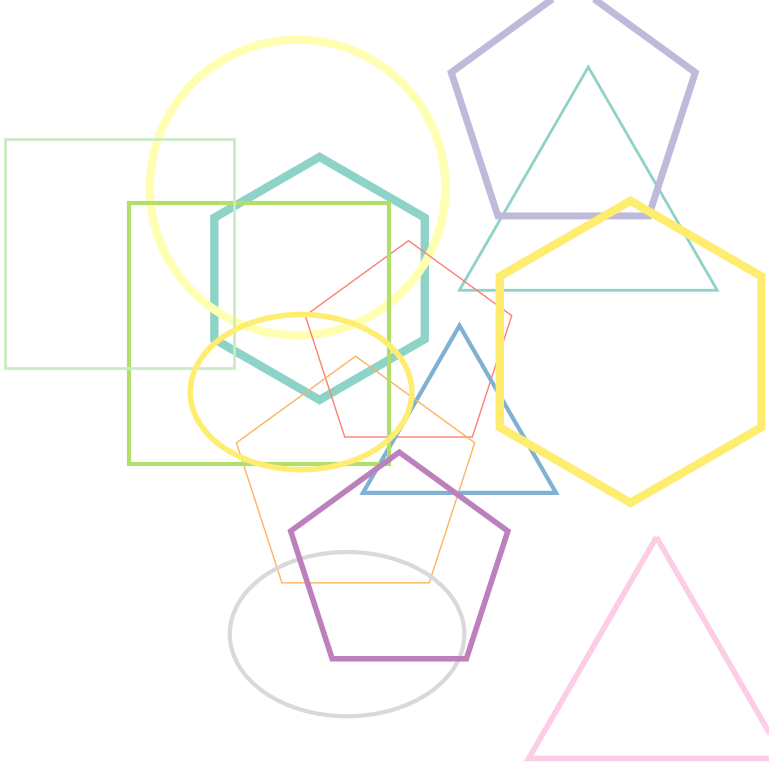[{"shape": "triangle", "thickness": 1, "radius": 0.97, "center": [0.764, 0.72]}, {"shape": "hexagon", "thickness": 3, "radius": 0.79, "center": [0.415, 0.638]}, {"shape": "circle", "thickness": 3, "radius": 0.96, "center": [0.387, 0.756]}, {"shape": "pentagon", "thickness": 2.5, "radius": 0.83, "center": [0.745, 0.854]}, {"shape": "pentagon", "thickness": 0.5, "radius": 0.7, "center": [0.531, 0.546]}, {"shape": "triangle", "thickness": 1.5, "radius": 0.72, "center": [0.597, 0.432]}, {"shape": "pentagon", "thickness": 0.5, "radius": 0.81, "center": [0.462, 0.375]}, {"shape": "square", "thickness": 1.5, "radius": 0.84, "center": [0.337, 0.567]}, {"shape": "triangle", "thickness": 2, "radius": 0.96, "center": [0.852, 0.111]}, {"shape": "oval", "thickness": 1.5, "radius": 0.76, "center": [0.451, 0.176]}, {"shape": "pentagon", "thickness": 2, "radius": 0.74, "center": [0.519, 0.264]}, {"shape": "square", "thickness": 1, "radius": 0.74, "center": [0.155, 0.671]}, {"shape": "oval", "thickness": 2, "radius": 0.72, "center": [0.391, 0.491]}, {"shape": "hexagon", "thickness": 3, "radius": 0.98, "center": [0.819, 0.543]}]